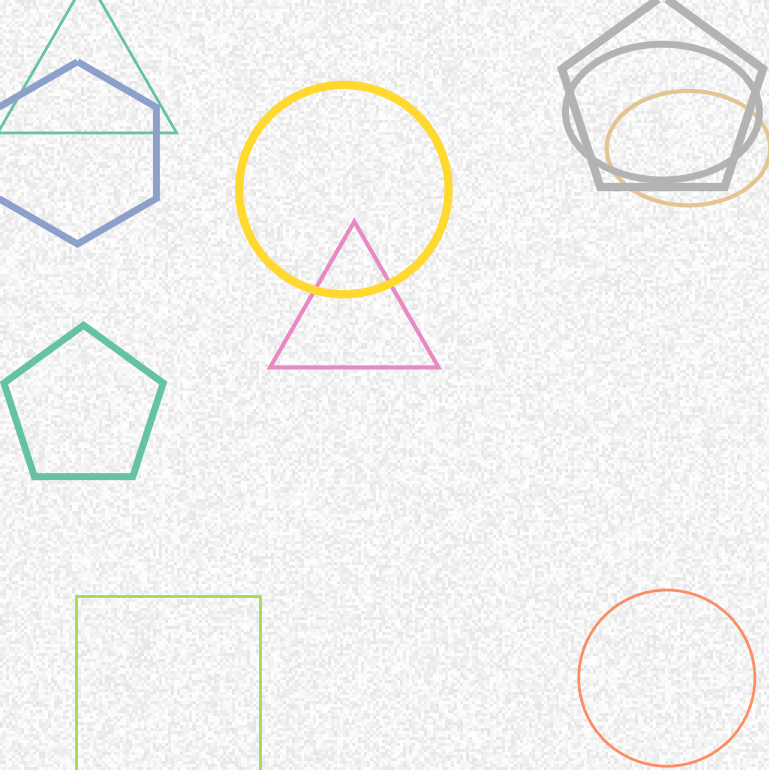[{"shape": "pentagon", "thickness": 2.5, "radius": 0.54, "center": [0.109, 0.469]}, {"shape": "triangle", "thickness": 1, "radius": 0.67, "center": [0.113, 0.894]}, {"shape": "circle", "thickness": 1, "radius": 0.57, "center": [0.866, 0.119]}, {"shape": "hexagon", "thickness": 2.5, "radius": 0.59, "center": [0.101, 0.801]}, {"shape": "triangle", "thickness": 1.5, "radius": 0.63, "center": [0.46, 0.586]}, {"shape": "square", "thickness": 1, "radius": 0.6, "center": [0.218, 0.107]}, {"shape": "circle", "thickness": 3, "radius": 0.68, "center": [0.447, 0.754]}, {"shape": "oval", "thickness": 1.5, "radius": 0.53, "center": [0.894, 0.808]}, {"shape": "pentagon", "thickness": 3, "radius": 0.69, "center": [0.86, 0.868]}, {"shape": "oval", "thickness": 2.5, "radius": 0.63, "center": [0.86, 0.854]}]